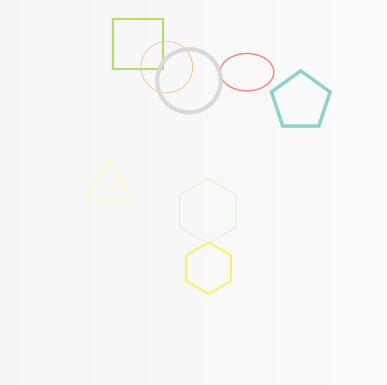[{"shape": "pentagon", "thickness": 2.5, "radius": 0.4, "center": [0.776, 0.737]}, {"shape": "triangle", "thickness": 1, "radius": 0.35, "center": [0.28, 0.517]}, {"shape": "oval", "thickness": 1, "radius": 0.35, "center": [0.637, 0.812]}, {"shape": "circle", "thickness": 0.5, "radius": 0.33, "center": [0.431, 0.826]}, {"shape": "square", "thickness": 1.5, "radius": 0.32, "center": [0.356, 0.886]}, {"shape": "circle", "thickness": 3, "radius": 0.41, "center": [0.488, 0.79]}, {"shape": "hexagon", "thickness": 0.5, "radius": 0.42, "center": [0.536, 0.452]}, {"shape": "hexagon", "thickness": 1.5, "radius": 0.33, "center": [0.538, 0.304]}]